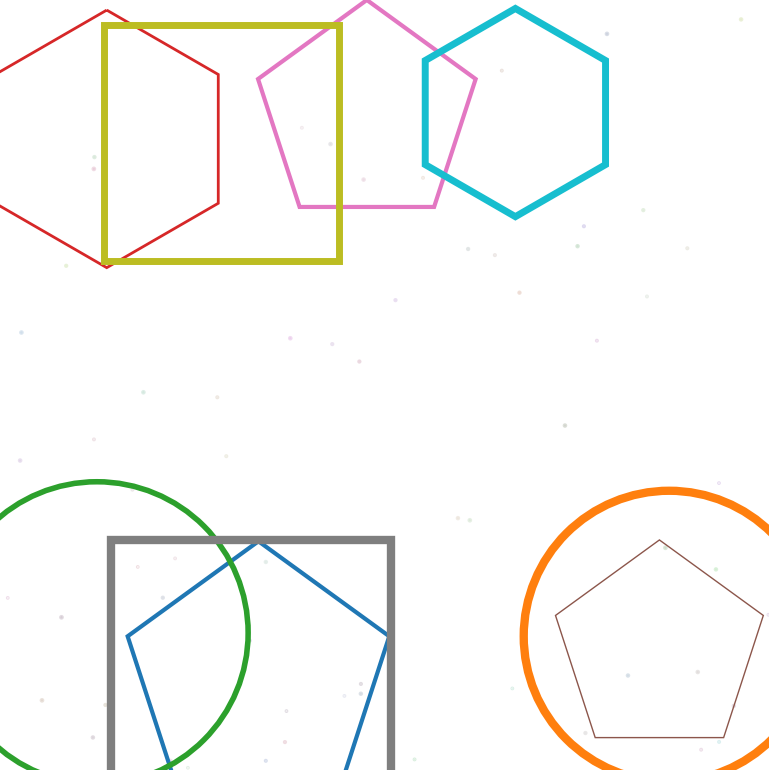[{"shape": "pentagon", "thickness": 1.5, "radius": 0.89, "center": [0.336, 0.118]}, {"shape": "circle", "thickness": 3, "radius": 0.94, "center": [0.869, 0.174]}, {"shape": "circle", "thickness": 2, "radius": 0.98, "center": [0.126, 0.178]}, {"shape": "hexagon", "thickness": 1, "radius": 0.84, "center": [0.139, 0.82]}, {"shape": "pentagon", "thickness": 0.5, "radius": 0.71, "center": [0.856, 0.157]}, {"shape": "pentagon", "thickness": 1.5, "radius": 0.74, "center": [0.476, 0.851]}, {"shape": "square", "thickness": 3, "radius": 0.91, "center": [0.326, 0.117]}, {"shape": "square", "thickness": 2.5, "radius": 0.77, "center": [0.288, 0.814]}, {"shape": "hexagon", "thickness": 2.5, "radius": 0.68, "center": [0.669, 0.854]}]